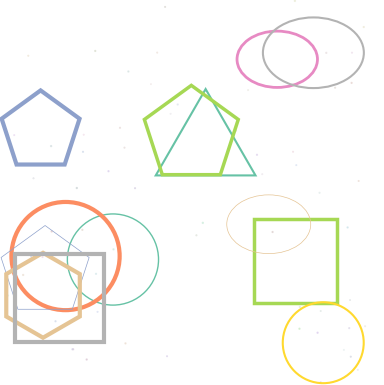[{"shape": "circle", "thickness": 1, "radius": 0.59, "center": [0.293, 0.326]}, {"shape": "triangle", "thickness": 1.5, "radius": 0.75, "center": [0.534, 0.619]}, {"shape": "circle", "thickness": 3, "radius": 0.7, "center": [0.17, 0.335]}, {"shape": "pentagon", "thickness": 0.5, "radius": 0.6, "center": [0.117, 0.294]}, {"shape": "pentagon", "thickness": 3, "radius": 0.53, "center": [0.105, 0.659]}, {"shape": "oval", "thickness": 2, "radius": 0.52, "center": [0.72, 0.846]}, {"shape": "square", "thickness": 2.5, "radius": 0.54, "center": [0.767, 0.322]}, {"shape": "pentagon", "thickness": 2.5, "radius": 0.64, "center": [0.497, 0.65]}, {"shape": "circle", "thickness": 1.5, "radius": 0.53, "center": [0.84, 0.11]}, {"shape": "hexagon", "thickness": 3, "radius": 0.55, "center": [0.112, 0.233]}, {"shape": "oval", "thickness": 0.5, "radius": 0.55, "center": [0.698, 0.418]}, {"shape": "oval", "thickness": 1.5, "radius": 0.66, "center": [0.814, 0.863]}, {"shape": "square", "thickness": 3, "radius": 0.57, "center": [0.154, 0.226]}]